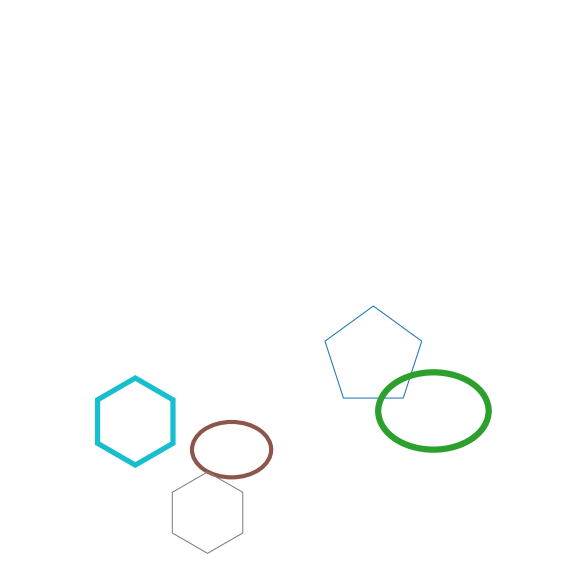[{"shape": "pentagon", "thickness": 0.5, "radius": 0.44, "center": [0.646, 0.381]}, {"shape": "oval", "thickness": 3, "radius": 0.48, "center": [0.751, 0.287]}, {"shape": "oval", "thickness": 2, "radius": 0.34, "center": [0.401, 0.221]}, {"shape": "hexagon", "thickness": 0.5, "radius": 0.35, "center": [0.359, 0.111]}, {"shape": "hexagon", "thickness": 2.5, "radius": 0.38, "center": [0.234, 0.269]}]